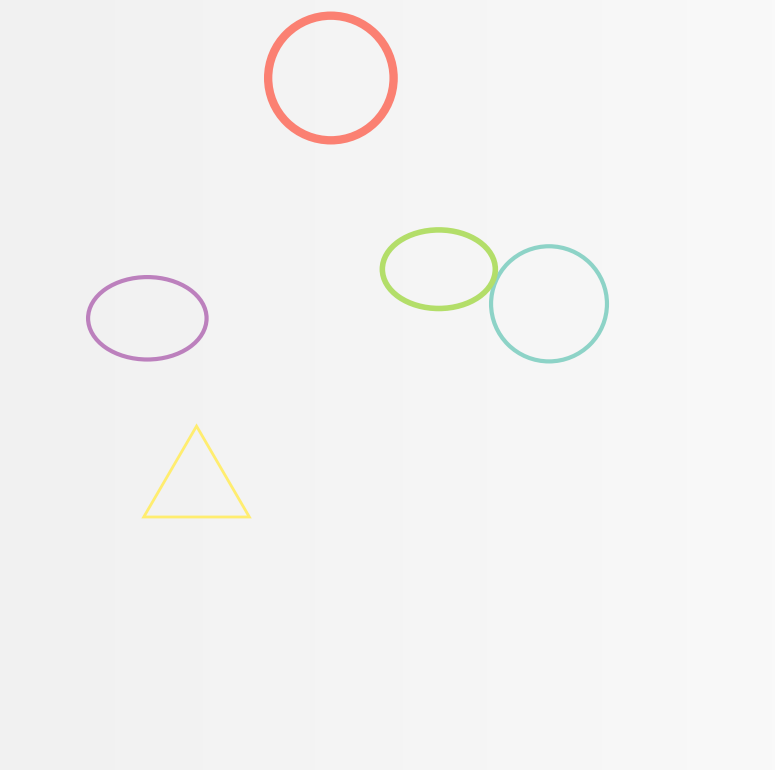[{"shape": "circle", "thickness": 1.5, "radius": 0.37, "center": [0.708, 0.605]}, {"shape": "circle", "thickness": 3, "radius": 0.4, "center": [0.427, 0.899]}, {"shape": "oval", "thickness": 2, "radius": 0.36, "center": [0.566, 0.65]}, {"shape": "oval", "thickness": 1.5, "radius": 0.38, "center": [0.19, 0.587]}, {"shape": "triangle", "thickness": 1, "radius": 0.39, "center": [0.254, 0.368]}]